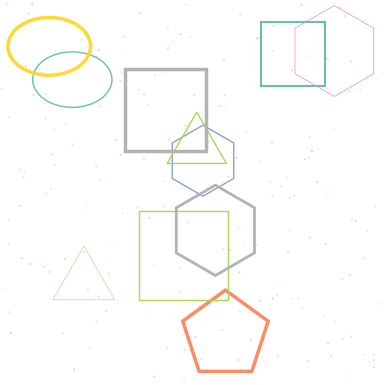[{"shape": "oval", "thickness": 1, "radius": 0.51, "center": [0.188, 0.793]}, {"shape": "square", "thickness": 1.5, "radius": 0.41, "center": [0.76, 0.86]}, {"shape": "pentagon", "thickness": 2.5, "radius": 0.58, "center": [0.586, 0.13]}, {"shape": "hexagon", "thickness": 1, "radius": 0.46, "center": [0.527, 0.583]}, {"shape": "hexagon", "thickness": 0.5, "radius": 0.59, "center": [0.868, 0.868]}, {"shape": "triangle", "thickness": 1, "radius": 0.44, "center": [0.511, 0.62]}, {"shape": "square", "thickness": 1, "radius": 0.58, "center": [0.476, 0.336]}, {"shape": "oval", "thickness": 2.5, "radius": 0.54, "center": [0.128, 0.88]}, {"shape": "triangle", "thickness": 0.5, "radius": 0.46, "center": [0.218, 0.268]}, {"shape": "hexagon", "thickness": 2, "radius": 0.59, "center": [0.559, 0.402]}, {"shape": "square", "thickness": 2.5, "radius": 0.53, "center": [0.43, 0.715]}]